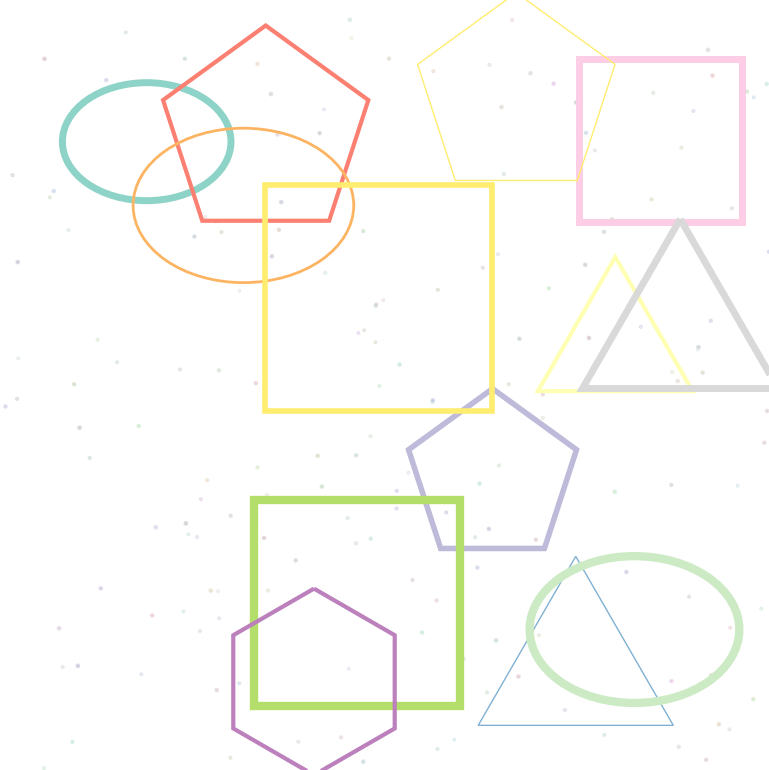[{"shape": "oval", "thickness": 2.5, "radius": 0.55, "center": [0.191, 0.816]}, {"shape": "triangle", "thickness": 1.5, "radius": 0.58, "center": [0.799, 0.55]}, {"shape": "pentagon", "thickness": 2, "radius": 0.57, "center": [0.64, 0.381]}, {"shape": "pentagon", "thickness": 1.5, "radius": 0.7, "center": [0.345, 0.827]}, {"shape": "triangle", "thickness": 0.5, "radius": 0.73, "center": [0.748, 0.131]}, {"shape": "oval", "thickness": 1, "radius": 0.72, "center": [0.316, 0.733]}, {"shape": "square", "thickness": 3, "radius": 0.67, "center": [0.464, 0.216]}, {"shape": "square", "thickness": 2.5, "radius": 0.53, "center": [0.858, 0.818]}, {"shape": "triangle", "thickness": 2.5, "radius": 0.73, "center": [0.883, 0.569]}, {"shape": "hexagon", "thickness": 1.5, "radius": 0.61, "center": [0.408, 0.115]}, {"shape": "oval", "thickness": 3, "radius": 0.68, "center": [0.824, 0.182]}, {"shape": "pentagon", "thickness": 0.5, "radius": 0.67, "center": [0.671, 0.875]}, {"shape": "square", "thickness": 2, "radius": 0.74, "center": [0.491, 0.613]}]